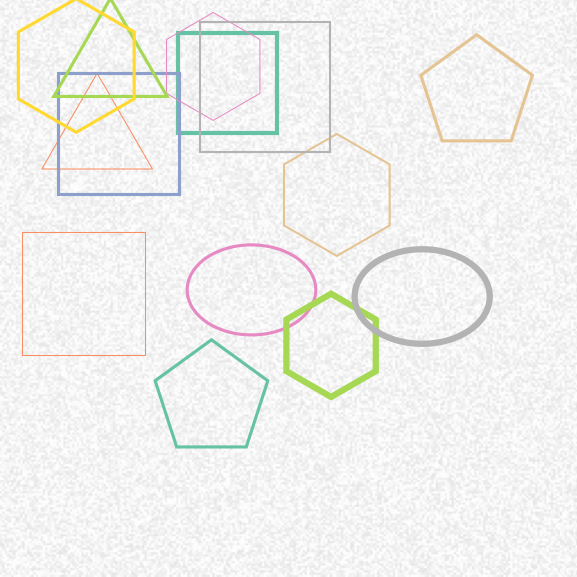[{"shape": "square", "thickness": 2, "radius": 0.43, "center": [0.394, 0.855]}, {"shape": "pentagon", "thickness": 1.5, "radius": 0.51, "center": [0.366, 0.308]}, {"shape": "square", "thickness": 0.5, "radius": 0.53, "center": [0.144, 0.492]}, {"shape": "triangle", "thickness": 0.5, "radius": 0.55, "center": [0.168, 0.762]}, {"shape": "square", "thickness": 1.5, "radius": 0.52, "center": [0.205, 0.768]}, {"shape": "oval", "thickness": 1.5, "radius": 0.56, "center": [0.435, 0.497]}, {"shape": "hexagon", "thickness": 0.5, "radius": 0.47, "center": [0.369, 0.884]}, {"shape": "triangle", "thickness": 1.5, "radius": 0.57, "center": [0.191, 0.889]}, {"shape": "hexagon", "thickness": 3, "radius": 0.45, "center": [0.573, 0.401]}, {"shape": "hexagon", "thickness": 1.5, "radius": 0.58, "center": [0.132, 0.886]}, {"shape": "pentagon", "thickness": 1.5, "radius": 0.51, "center": [0.825, 0.837]}, {"shape": "hexagon", "thickness": 1, "radius": 0.53, "center": [0.583, 0.662]}, {"shape": "oval", "thickness": 3, "radius": 0.58, "center": [0.731, 0.486]}, {"shape": "square", "thickness": 1, "radius": 0.56, "center": [0.459, 0.849]}]